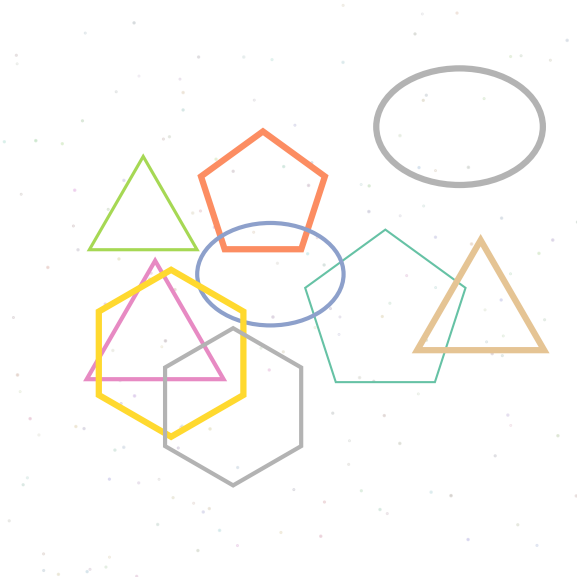[{"shape": "pentagon", "thickness": 1, "radius": 0.73, "center": [0.667, 0.456]}, {"shape": "pentagon", "thickness": 3, "radius": 0.56, "center": [0.455, 0.659]}, {"shape": "oval", "thickness": 2, "radius": 0.63, "center": [0.468, 0.524]}, {"shape": "triangle", "thickness": 2, "radius": 0.68, "center": [0.269, 0.411]}, {"shape": "triangle", "thickness": 1.5, "radius": 0.54, "center": [0.248, 0.621]}, {"shape": "hexagon", "thickness": 3, "radius": 0.72, "center": [0.296, 0.387]}, {"shape": "triangle", "thickness": 3, "radius": 0.63, "center": [0.832, 0.456]}, {"shape": "oval", "thickness": 3, "radius": 0.72, "center": [0.796, 0.78]}, {"shape": "hexagon", "thickness": 2, "radius": 0.68, "center": [0.404, 0.295]}]